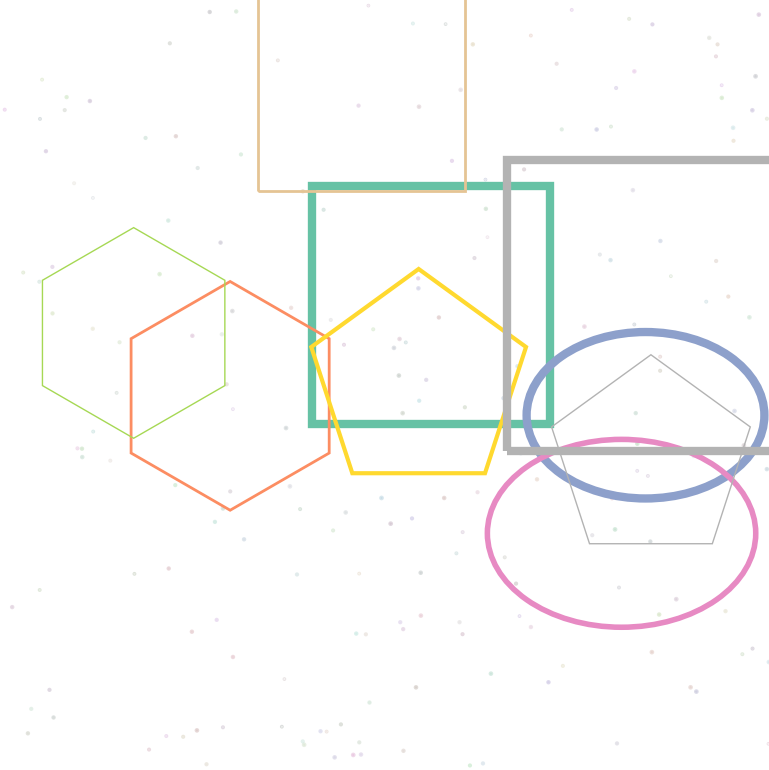[{"shape": "square", "thickness": 3, "radius": 0.77, "center": [0.56, 0.604]}, {"shape": "hexagon", "thickness": 1, "radius": 0.74, "center": [0.299, 0.486]}, {"shape": "oval", "thickness": 3, "radius": 0.77, "center": [0.838, 0.461]}, {"shape": "oval", "thickness": 2, "radius": 0.87, "center": [0.807, 0.307]}, {"shape": "hexagon", "thickness": 0.5, "radius": 0.68, "center": [0.174, 0.568]}, {"shape": "pentagon", "thickness": 1.5, "radius": 0.73, "center": [0.544, 0.504]}, {"shape": "square", "thickness": 1, "radius": 0.67, "center": [0.47, 0.887]}, {"shape": "square", "thickness": 3, "radius": 0.95, "center": [0.848, 0.603]}, {"shape": "pentagon", "thickness": 0.5, "radius": 0.68, "center": [0.845, 0.404]}]